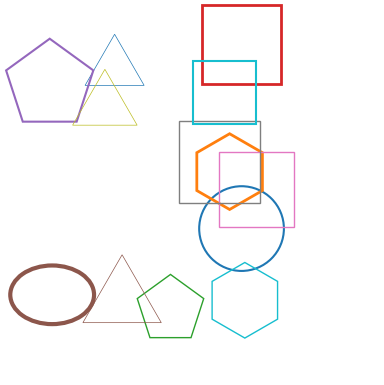[{"shape": "triangle", "thickness": 0.5, "radius": 0.44, "center": [0.298, 0.822]}, {"shape": "circle", "thickness": 1.5, "radius": 0.55, "center": [0.627, 0.406]}, {"shape": "hexagon", "thickness": 2, "radius": 0.49, "center": [0.596, 0.554]}, {"shape": "pentagon", "thickness": 1, "radius": 0.45, "center": [0.443, 0.196]}, {"shape": "square", "thickness": 2, "radius": 0.51, "center": [0.628, 0.884]}, {"shape": "pentagon", "thickness": 1.5, "radius": 0.6, "center": [0.129, 0.78]}, {"shape": "triangle", "thickness": 0.5, "radius": 0.59, "center": [0.317, 0.221]}, {"shape": "oval", "thickness": 3, "radius": 0.54, "center": [0.135, 0.234]}, {"shape": "square", "thickness": 1, "radius": 0.49, "center": [0.666, 0.508]}, {"shape": "square", "thickness": 1, "radius": 0.53, "center": [0.57, 0.58]}, {"shape": "triangle", "thickness": 0.5, "radius": 0.48, "center": [0.272, 0.723]}, {"shape": "square", "thickness": 1.5, "radius": 0.41, "center": [0.584, 0.759]}, {"shape": "hexagon", "thickness": 1, "radius": 0.49, "center": [0.636, 0.22]}]